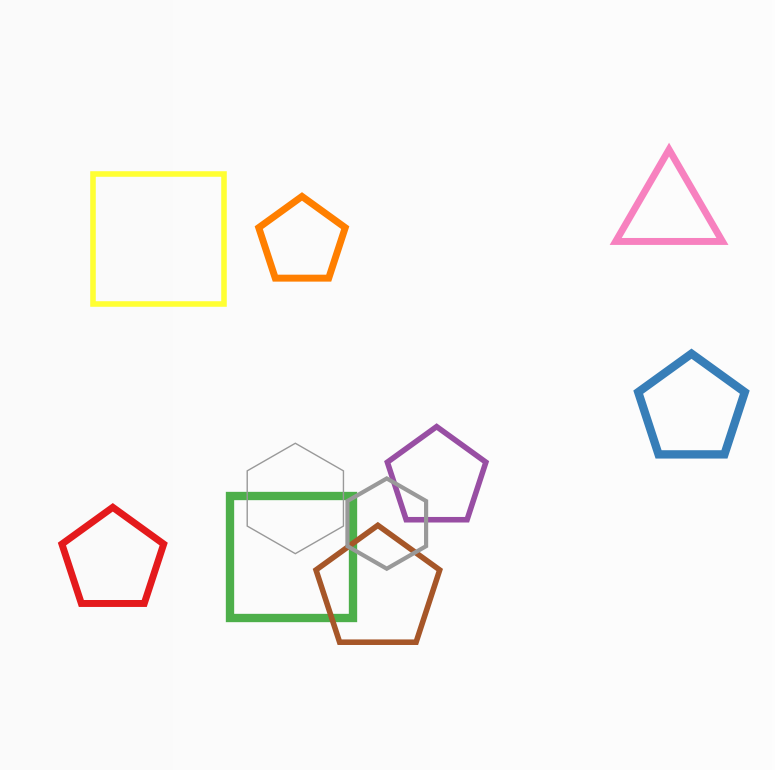[{"shape": "pentagon", "thickness": 2.5, "radius": 0.35, "center": [0.146, 0.272]}, {"shape": "pentagon", "thickness": 3, "radius": 0.36, "center": [0.892, 0.468]}, {"shape": "square", "thickness": 3, "radius": 0.4, "center": [0.376, 0.277]}, {"shape": "pentagon", "thickness": 2, "radius": 0.33, "center": [0.563, 0.379]}, {"shape": "pentagon", "thickness": 2.5, "radius": 0.29, "center": [0.39, 0.686]}, {"shape": "square", "thickness": 2, "radius": 0.42, "center": [0.205, 0.69]}, {"shape": "pentagon", "thickness": 2, "radius": 0.42, "center": [0.488, 0.234]}, {"shape": "triangle", "thickness": 2.5, "radius": 0.4, "center": [0.863, 0.726]}, {"shape": "hexagon", "thickness": 1.5, "radius": 0.29, "center": [0.499, 0.32]}, {"shape": "hexagon", "thickness": 0.5, "radius": 0.36, "center": [0.381, 0.353]}]